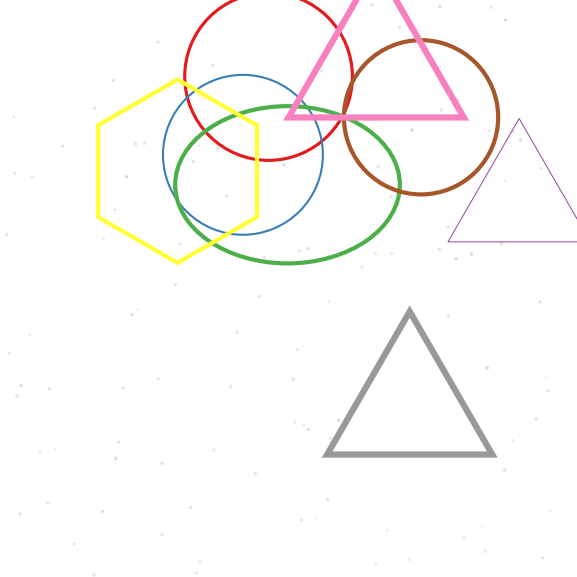[{"shape": "circle", "thickness": 1.5, "radius": 0.73, "center": [0.465, 0.867]}, {"shape": "circle", "thickness": 1, "radius": 0.69, "center": [0.421, 0.731]}, {"shape": "oval", "thickness": 2, "radius": 0.97, "center": [0.498, 0.679]}, {"shape": "triangle", "thickness": 0.5, "radius": 0.71, "center": [0.899, 0.651]}, {"shape": "hexagon", "thickness": 2, "radius": 0.79, "center": [0.307, 0.703]}, {"shape": "circle", "thickness": 2, "radius": 0.67, "center": [0.729, 0.796]}, {"shape": "triangle", "thickness": 3, "radius": 0.88, "center": [0.651, 0.883]}, {"shape": "triangle", "thickness": 3, "radius": 0.83, "center": [0.709, 0.295]}]